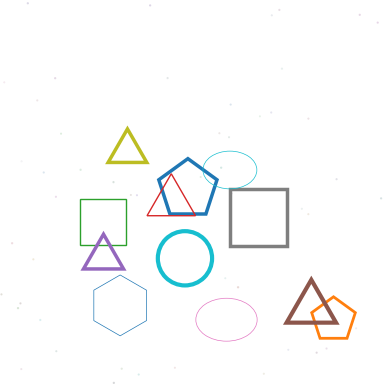[{"shape": "hexagon", "thickness": 0.5, "radius": 0.4, "center": [0.312, 0.207]}, {"shape": "pentagon", "thickness": 2.5, "radius": 0.4, "center": [0.488, 0.508]}, {"shape": "pentagon", "thickness": 2, "radius": 0.3, "center": [0.866, 0.17]}, {"shape": "square", "thickness": 1, "radius": 0.3, "center": [0.267, 0.423]}, {"shape": "triangle", "thickness": 1, "radius": 0.36, "center": [0.445, 0.476]}, {"shape": "triangle", "thickness": 2.5, "radius": 0.3, "center": [0.269, 0.331]}, {"shape": "triangle", "thickness": 3, "radius": 0.37, "center": [0.809, 0.199]}, {"shape": "oval", "thickness": 0.5, "radius": 0.4, "center": [0.588, 0.17]}, {"shape": "square", "thickness": 2.5, "radius": 0.37, "center": [0.672, 0.435]}, {"shape": "triangle", "thickness": 2.5, "radius": 0.29, "center": [0.331, 0.607]}, {"shape": "oval", "thickness": 0.5, "radius": 0.35, "center": [0.597, 0.558]}, {"shape": "circle", "thickness": 3, "radius": 0.35, "center": [0.48, 0.329]}]